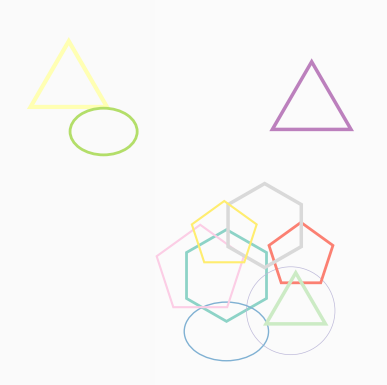[{"shape": "hexagon", "thickness": 2, "radius": 0.6, "center": [0.585, 0.284]}, {"shape": "triangle", "thickness": 3, "radius": 0.57, "center": [0.177, 0.779]}, {"shape": "circle", "thickness": 0.5, "radius": 0.57, "center": [0.75, 0.193]}, {"shape": "pentagon", "thickness": 2, "radius": 0.43, "center": [0.777, 0.336]}, {"shape": "oval", "thickness": 1, "radius": 0.54, "center": [0.584, 0.139]}, {"shape": "oval", "thickness": 2, "radius": 0.43, "center": [0.267, 0.658]}, {"shape": "pentagon", "thickness": 1.5, "radius": 0.59, "center": [0.517, 0.298]}, {"shape": "hexagon", "thickness": 2.5, "radius": 0.55, "center": [0.683, 0.414]}, {"shape": "triangle", "thickness": 2.5, "radius": 0.59, "center": [0.804, 0.722]}, {"shape": "triangle", "thickness": 2.5, "radius": 0.44, "center": [0.763, 0.203]}, {"shape": "pentagon", "thickness": 1.5, "radius": 0.44, "center": [0.579, 0.39]}]